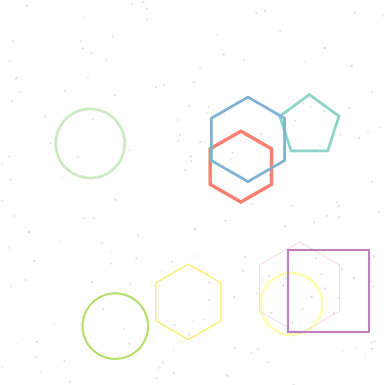[{"shape": "pentagon", "thickness": 2, "radius": 0.4, "center": [0.804, 0.673]}, {"shape": "circle", "thickness": 2, "radius": 0.4, "center": [0.757, 0.21]}, {"shape": "hexagon", "thickness": 2.5, "radius": 0.46, "center": [0.626, 0.567]}, {"shape": "hexagon", "thickness": 2, "radius": 0.55, "center": [0.644, 0.638]}, {"shape": "circle", "thickness": 1.5, "radius": 0.43, "center": [0.299, 0.153]}, {"shape": "hexagon", "thickness": 0.5, "radius": 0.6, "center": [0.778, 0.252]}, {"shape": "square", "thickness": 1.5, "radius": 0.53, "center": [0.853, 0.244]}, {"shape": "circle", "thickness": 2, "radius": 0.45, "center": [0.234, 0.627]}, {"shape": "hexagon", "thickness": 1, "radius": 0.49, "center": [0.489, 0.216]}]